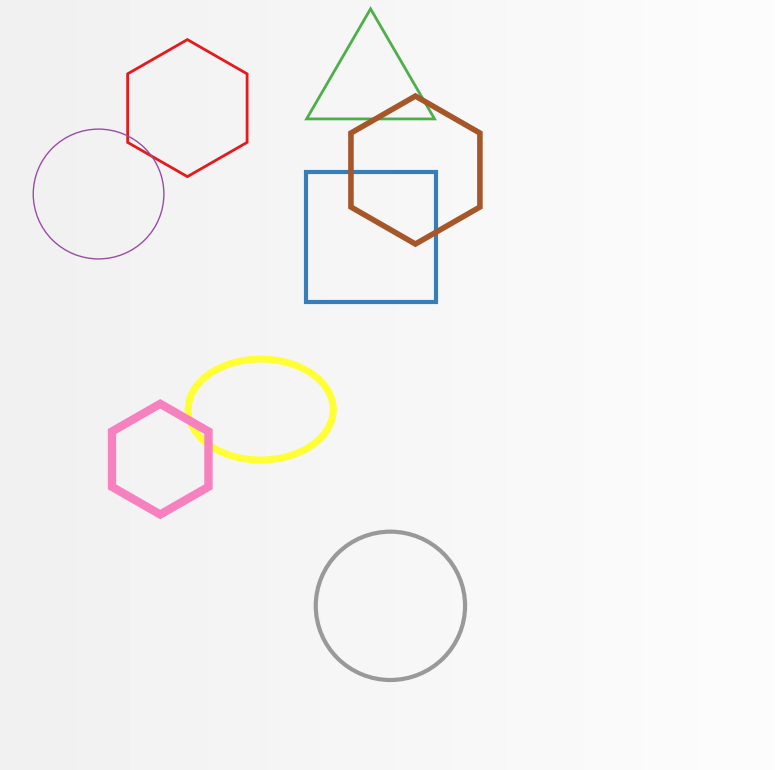[{"shape": "hexagon", "thickness": 1, "radius": 0.44, "center": [0.242, 0.86]}, {"shape": "square", "thickness": 1.5, "radius": 0.42, "center": [0.479, 0.692]}, {"shape": "triangle", "thickness": 1, "radius": 0.48, "center": [0.478, 0.893]}, {"shape": "circle", "thickness": 0.5, "radius": 0.42, "center": [0.127, 0.748]}, {"shape": "oval", "thickness": 2.5, "radius": 0.47, "center": [0.336, 0.468]}, {"shape": "hexagon", "thickness": 2, "radius": 0.48, "center": [0.536, 0.779]}, {"shape": "hexagon", "thickness": 3, "radius": 0.36, "center": [0.207, 0.404]}, {"shape": "circle", "thickness": 1.5, "radius": 0.48, "center": [0.504, 0.213]}]